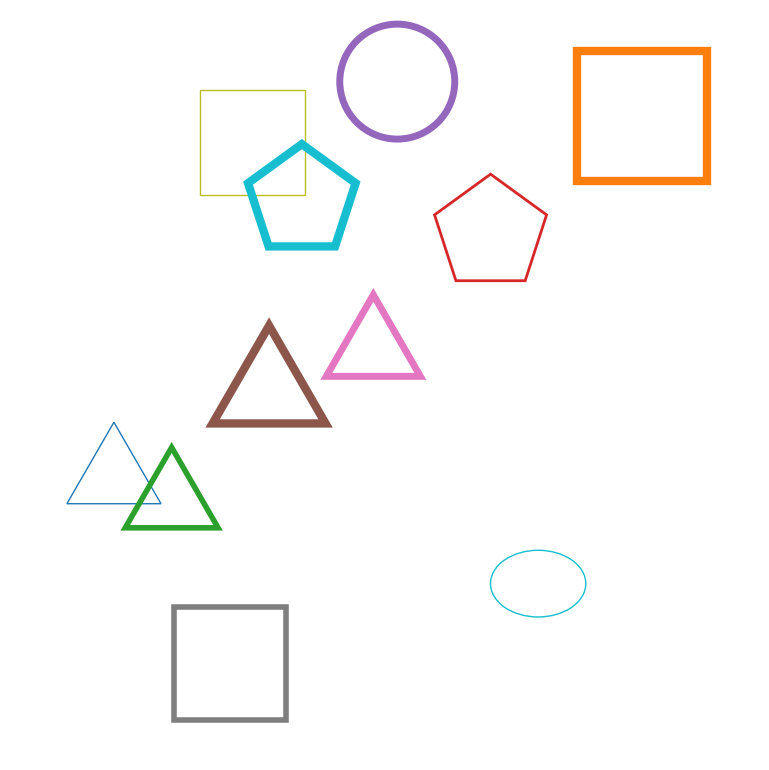[{"shape": "triangle", "thickness": 0.5, "radius": 0.35, "center": [0.148, 0.381]}, {"shape": "square", "thickness": 3, "radius": 0.42, "center": [0.834, 0.849]}, {"shape": "triangle", "thickness": 2, "radius": 0.35, "center": [0.223, 0.349]}, {"shape": "pentagon", "thickness": 1, "radius": 0.38, "center": [0.637, 0.697]}, {"shape": "circle", "thickness": 2.5, "radius": 0.37, "center": [0.516, 0.894]}, {"shape": "triangle", "thickness": 3, "radius": 0.42, "center": [0.349, 0.492]}, {"shape": "triangle", "thickness": 2.5, "radius": 0.35, "center": [0.485, 0.547]}, {"shape": "square", "thickness": 2, "radius": 0.36, "center": [0.299, 0.138]}, {"shape": "square", "thickness": 0.5, "radius": 0.34, "center": [0.328, 0.815]}, {"shape": "oval", "thickness": 0.5, "radius": 0.31, "center": [0.699, 0.242]}, {"shape": "pentagon", "thickness": 3, "radius": 0.37, "center": [0.392, 0.739]}]